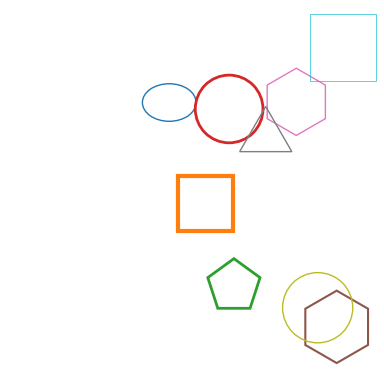[{"shape": "oval", "thickness": 1, "radius": 0.35, "center": [0.44, 0.734]}, {"shape": "square", "thickness": 3, "radius": 0.36, "center": [0.533, 0.471]}, {"shape": "pentagon", "thickness": 2, "radius": 0.36, "center": [0.608, 0.257]}, {"shape": "circle", "thickness": 2, "radius": 0.44, "center": [0.595, 0.717]}, {"shape": "hexagon", "thickness": 1.5, "radius": 0.47, "center": [0.874, 0.151]}, {"shape": "hexagon", "thickness": 1, "radius": 0.44, "center": [0.77, 0.735]}, {"shape": "triangle", "thickness": 1, "radius": 0.39, "center": [0.69, 0.645]}, {"shape": "circle", "thickness": 1, "radius": 0.46, "center": [0.825, 0.201]}, {"shape": "square", "thickness": 0.5, "radius": 0.43, "center": [0.891, 0.877]}]